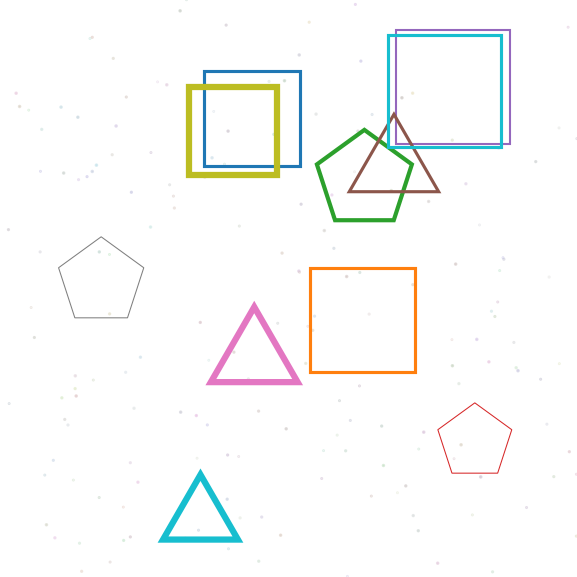[{"shape": "square", "thickness": 1.5, "radius": 0.41, "center": [0.437, 0.794]}, {"shape": "square", "thickness": 1.5, "radius": 0.45, "center": [0.628, 0.445]}, {"shape": "pentagon", "thickness": 2, "radius": 0.43, "center": [0.631, 0.688]}, {"shape": "pentagon", "thickness": 0.5, "radius": 0.34, "center": [0.822, 0.234]}, {"shape": "square", "thickness": 1, "radius": 0.49, "center": [0.785, 0.849]}, {"shape": "triangle", "thickness": 1.5, "radius": 0.45, "center": [0.682, 0.712]}, {"shape": "triangle", "thickness": 3, "radius": 0.43, "center": [0.44, 0.381]}, {"shape": "pentagon", "thickness": 0.5, "radius": 0.39, "center": [0.175, 0.512]}, {"shape": "square", "thickness": 3, "radius": 0.38, "center": [0.403, 0.772]}, {"shape": "triangle", "thickness": 3, "radius": 0.37, "center": [0.347, 0.102]}, {"shape": "square", "thickness": 1.5, "radius": 0.49, "center": [0.769, 0.841]}]